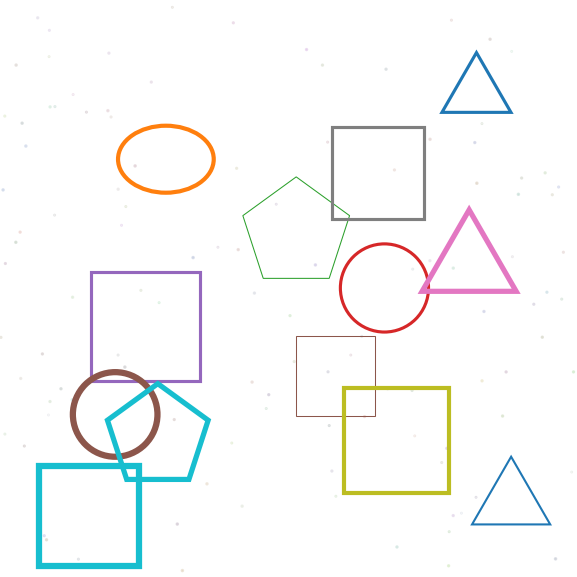[{"shape": "triangle", "thickness": 1, "radius": 0.39, "center": [0.885, 0.13]}, {"shape": "triangle", "thickness": 1.5, "radius": 0.34, "center": [0.825, 0.839]}, {"shape": "oval", "thickness": 2, "radius": 0.41, "center": [0.287, 0.723]}, {"shape": "pentagon", "thickness": 0.5, "radius": 0.49, "center": [0.513, 0.596]}, {"shape": "circle", "thickness": 1.5, "radius": 0.38, "center": [0.666, 0.5]}, {"shape": "square", "thickness": 1.5, "radius": 0.47, "center": [0.252, 0.433]}, {"shape": "square", "thickness": 0.5, "radius": 0.34, "center": [0.58, 0.348]}, {"shape": "circle", "thickness": 3, "radius": 0.37, "center": [0.199, 0.281]}, {"shape": "triangle", "thickness": 2.5, "radius": 0.47, "center": [0.812, 0.542]}, {"shape": "square", "thickness": 1.5, "radius": 0.4, "center": [0.654, 0.699]}, {"shape": "square", "thickness": 2, "radius": 0.45, "center": [0.686, 0.236]}, {"shape": "pentagon", "thickness": 2.5, "radius": 0.46, "center": [0.273, 0.243]}, {"shape": "square", "thickness": 3, "radius": 0.43, "center": [0.154, 0.105]}]